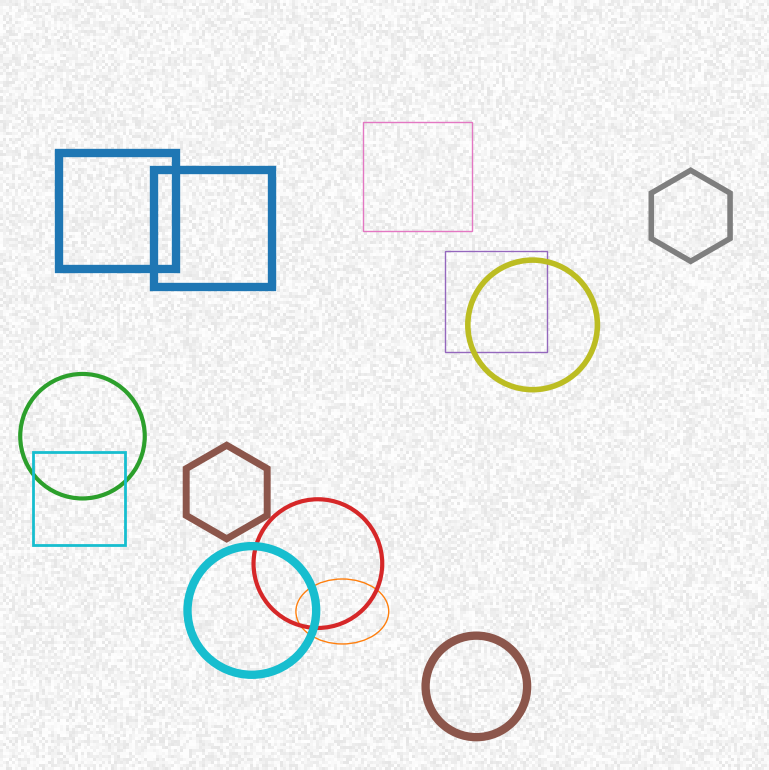[{"shape": "square", "thickness": 3, "radius": 0.38, "center": [0.152, 0.726]}, {"shape": "square", "thickness": 3, "radius": 0.38, "center": [0.277, 0.703]}, {"shape": "oval", "thickness": 0.5, "radius": 0.3, "center": [0.445, 0.206]}, {"shape": "circle", "thickness": 1.5, "radius": 0.4, "center": [0.107, 0.434]}, {"shape": "circle", "thickness": 1.5, "radius": 0.42, "center": [0.413, 0.268]}, {"shape": "square", "thickness": 0.5, "radius": 0.33, "center": [0.644, 0.608]}, {"shape": "hexagon", "thickness": 2.5, "radius": 0.3, "center": [0.294, 0.361]}, {"shape": "circle", "thickness": 3, "radius": 0.33, "center": [0.619, 0.109]}, {"shape": "square", "thickness": 0.5, "radius": 0.35, "center": [0.542, 0.771]}, {"shape": "hexagon", "thickness": 2, "radius": 0.3, "center": [0.897, 0.72]}, {"shape": "circle", "thickness": 2, "radius": 0.42, "center": [0.692, 0.578]}, {"shape": "square", "thickness": 1, "radius": 0.3, "center": [0.102, 0.353]}, {"shape": "circle", "thickness": 3, "radius": 0.42, "center": [0.327, 0.207]}]